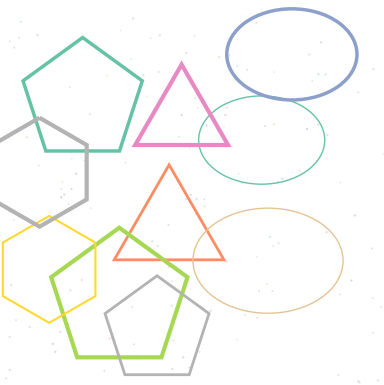[{"shape": "pentagon", "thickness": 2.5, "radius": 0.81, "center": [0.215, 0.74]}, {"shape": "oval", "thickness": 1, "radius": 0.82, "center": [0.68, 0.636]}, {"shape": "triangle", "thickness": 2, "radius": 0.82, "center": [0.439, 0.407]}, {"shape": "oval", "thickness": 2.5, "radius": 0.85, "center": [0.758, 0.859]}, {"shape": "triangle", "thickness": 3, "radius": 0.7, "center": [0.472, 0.693]}, {"shape": "pentagon", "thickness": 3, "radius": 0.93, "center": [0.31, 0.222]}, {"shape": "hexagon", "thickness": 1.5, "radius": 0.69, "center": [0.128, 0.3]}, {"shape": "oval", "thickness": 1, "radius": 0.97, "center": [0.696, 0.323]}, {"shape": "pentagon", "thickness": 2, "radius": 0.71, "center": [0.408, 0.142]}, {"shape": "hexagon", "thickness": 3, "radius": 0.71, "center": [0.103, 0.553]}]